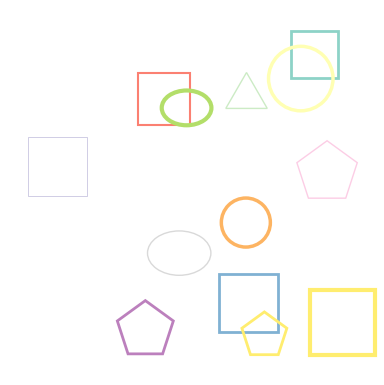[{"shape": "square", "thickness": 2, "radius": 0.3, "center": [0.818, 0.858]}, {"shape": "circle", "thickness": 2.5, "radius": 0.42, "center": [0.781, 0.796]}, {"shape": "square", "thickness": 0.5, "radius": 0.38, "center": [0.15, 0.567]}, {"shape": "square", "thickness": 1.5, "radius": 0.34, "center": [0.427, 0.743]}, {"shape": "square", "thickness": 2, "radius": 0.38, "center": [0.645, 0.213]}, {"shape": "circle", "thickness": 2.5, "radius": 0.32, "center": [0.639, 0.422]}, {"shape": "oval", "thickness": 3, "radius": 0.32, "center": [0.485, 0.72]}, {"shape": "pentagon", "thickness": 1, "radius": 0.41, "center": [0.85, 0.552]}, {"shape": "oval", "thickness": 1, "radius": 0.41, "center": [0.465, 0.343]}, {"shape": "pentagon", "thickness": 2, "radius": 0.38, "center": [0.377, 0.143]}, {"shape": "triangle", "thickness": 1, "radius": 0.31, "center": [0.64, 0.749]}, {"shape": "square", "thickness": 3, "radius": 0.43, "center": [0.89, 0.162]}, {"shape": "pentagon", "thickness": 2, "radius": 0.31, "center": [0.687, 0.128]}]